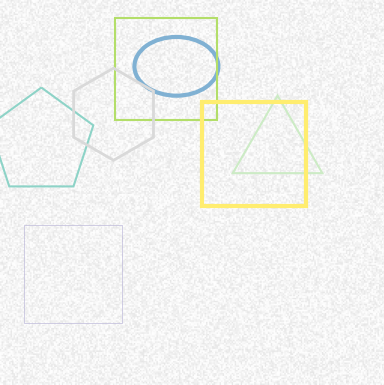[{"shape": "pentagon", "thickness": 1.5, "radius": 0.71, "center": [0.107, 0.631]}, {"shape": "square", "thickness": 0.5, "radius": 0.63, "center": [0.19, 0.288]}, {"shape": "oval", "thickness": 3, "radius": 0.54, "center": [0.458, 0.828]}, {"shape": "square", "thickness": 1.5, "radius": 0.66, "center": [0.431, 0.822]}, {"shape": "hexagon", "thickness": 2, "radius": 0.6, "center": [0.295, 0.703]}, {"shape": "triangle", "thickness": 1.5, "radius": 0.67, "center": [0.721, 0.617]}, {"shape": "square", "thickness": 3, "radius": 0.67, "center": [0.66, 0.601]}]